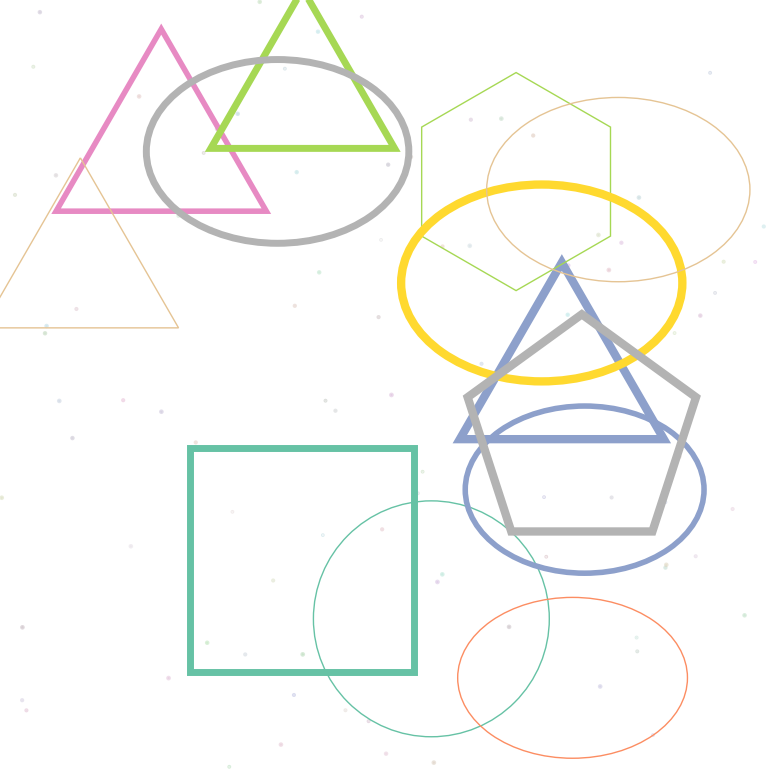[{"shape": "square", "thickness": 2.5, "radius": 0.73, "center": [0.393, 0.272]}, {"shape": "circle", "thickness": 0.5, "radius": 0.77, "center": [0.56, 0.196]}, {"shape": "oval", "thickness": 0.5, "radius": 0.75, "center": [0.744, 0.12]}, {"shape": "oval", "thickness": 2, "radius": 0.78, "center": [0.759, 0.364]}, {"shape": "triangle", "thickness": 3, "radius": 0.76, "center": [0.73, 0.506]}, {"shape": "triangle", "thickness": 2, "radius": 0.79, "center": [0.209, 0.805]}, {"shape": "hexagon", "thickness": 0.5, "radius": 0.71, "center": [0.67, 0.764]}, {"shape": "triangle", "thickness": 2.5, "radius": 0.69, "center": [0.393, 0.876]}, {"shape": "oval", "thickness": 3, "radius": 0.91, "center": [0.704, 0.633]}, {"shape": "triangle", "thickness": 0.5, "radius": 0.74, "center": [0.104, 0.648]}, {"shape": "oval", "thickness": 0.5, "radius": 0.85, "center": [0.803, 0.754]}, {"shape": "pentagon", "thickness": 3, "radius": 0.78, "center": [0.756, 0.436]}, {"shape": "oval", "thickness": 2.5, "radius": 0.85, "center": [0.36, 0.803]}]